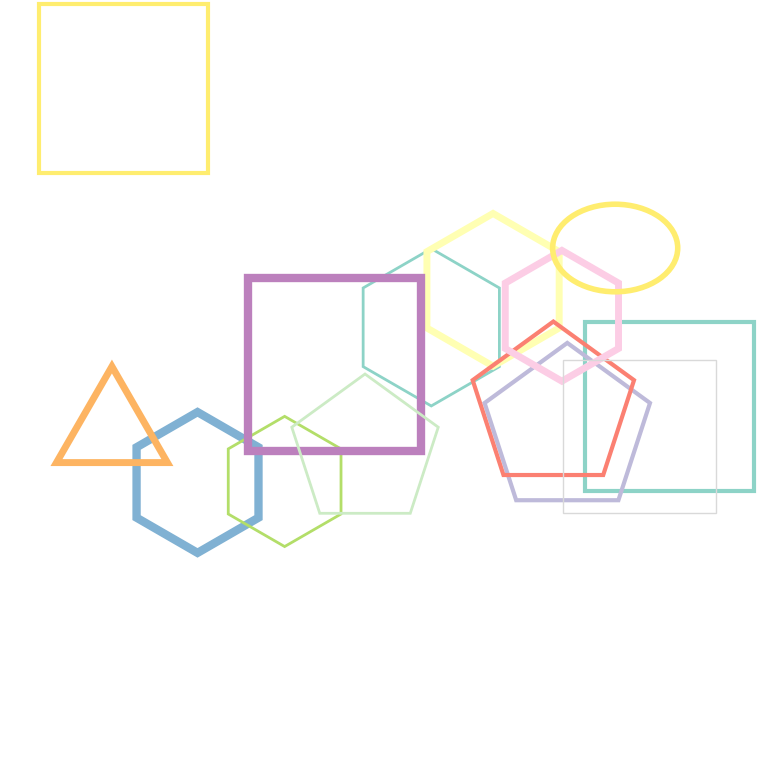[{"shape": "hexagon", "thickness": 1, "radius": 0.51, "center": [0.56, 0.575]}, {"shape": "square", "thickness": 1.5, "radius": 0.55, "center": [0.87, 0.472]}, {"shape": "hexagon", "thickness": 2.5, "radius": 0.5, "center": [0.64, 0.624]}, {"shape": "pentagon", "thickness": 1.5, "radius": 0.56, "center": [0.737, 0.442]}, {"shape": "pentagon", "thickness": 1.5, "radius": 0.55, "center": [0.719, 0.472]}, {"shape": "hexagon", "thickness": 3, "radius": 0.46, "center": [0.257, 0.373]}, {"shape": "triangle", "thickness": 2.5, "radius": 0.42, "center": [0.145, 0.441]}, {"shape": "hexagon", "thickness": 1, "radius": 0.42, "center": [0.37, 0.375]}, {"shape": "hexagon", "thickness": 2.5, "radius": 0.42, "center": [0.73, 0.59]}, {"shape": "square", "thickness": 0.5, "radius": 0.5, "center": [0.83, 0.433]}, {"shape": "square", "thickness": 3, "radius": 0.56, "center": [0.435, 0.527]}, {"shape": "pentagon", "thickness": 1, "radius": 0.5, "center": [0.474, 0.414]}, {"shape": "oval", "thickness": 2, "radius": 0.41, "center": [0.799, 0.678]}, {"shape": "square", "thickness": 1.5, "radius": 0.55, "center": [0.161, 0.885]}]